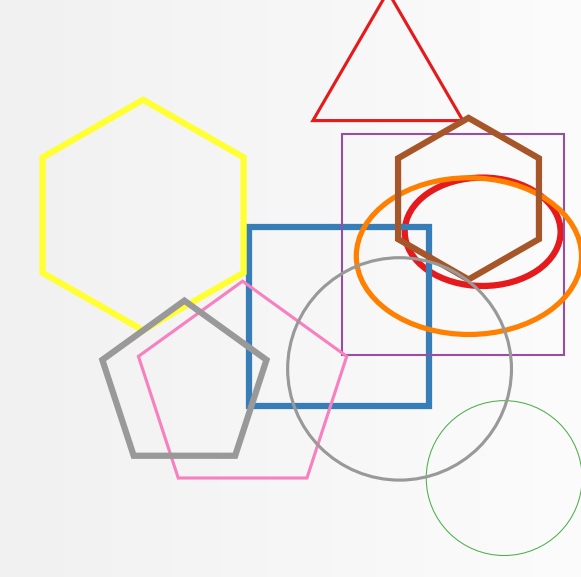[{"shape": "oval", "thickness": 3, "radius": 0.67, "center": [0.83, 0.598]}, {"shape": "triangle", "thickness": 1.5, "radius": 0.74, "center": [0.667, 0.865]}, {"shape": "square", "thickness": 3, "radius": 0.77, "center": [0.584, 0.451]}, {"shape": "circle", "thickness": 0.5, "radius": 0.67, "center": [0.867, 0.171]}, {"shape": "square", "thickness": 1, "radius": 0.96, "center": [0.779, 0.576]}, {"shape": "oval", "thickness": 2.5, "radius": 0.97, "center": [0.807, 0.556]}, {"shape": "hexagon", "thickness": 3, "radius": 1.0, "center": [0.246, 0.627]}, {"shape": "hexagon", "thickness": 3, "radius": 0.7, "center": [0.806, 0.655]}, {"shape": "pentagon", "thickness": 1.5, "radius": 0.94, "center": [0.417, 0.324]}, {"shape": "pentagon", "thickness": 3, "radius": 0.74, "center": [0.317, 0.33]}, {"shape": "circle", "thickness": 1.5, "radius": 0.96, "center": [0.687, 0.36]}]